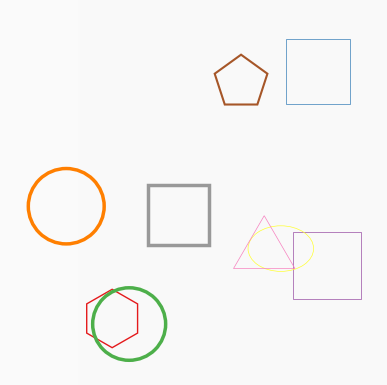[{"shape": "hexagon", "thickness": 1, "radius": 0.38, "center": [0.289, 0.173]}, {"shape": "square", "thickness": 0.5, "radius": 0.42, "center": [0.821, 0.814]}, {"shape": "circle", "thickness": 2.5, "radius": 0.47, "center": [0.333, 0.158]}, {"shape": "square", "thickness": 0.5, "radius": 0.44, "center": [0.845, 0.31]}, {"shape": "circle", "thickness": 2.5, "radius": 0.49, "center": [0.171, 0.464]}, {"shape": "oval", "thickness": 0.5, "radius": 0.42, "center": [0.725, 0.354]}, {"shape": "pentagon", "thickness": 1.5, "radius": 0.36, "center": [0.622, 0.786]}, {"shape": "triangle", "thickness": 0.5, "radius": 0.46, "center": [0.682, 0.348]}, {"shape": "square", "thickness": 2.5, "radius": 0.39, "center": [0.46, 0.441]}]